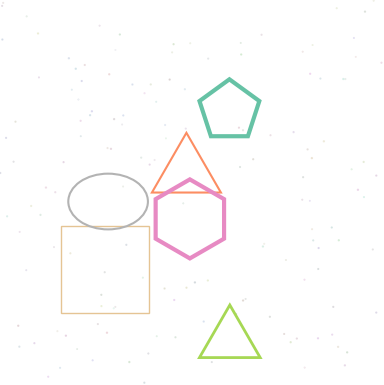[{"shape": "pentagon", "thickness": 3, "radius": 0.41, "center": [0.596, 0.712]}, {"shape": "triangle", "thickness": 1.5, "radius": 0.52, "center": [0.484, 0.552]}, {"shape": "hexagon", "thickness": 3, "radius": 0.51, "center": [0.493, 0.431]}, {"shape": "triangle", "thickness": 2, "radius": 0.46, "center": [0.597, 0.117]}, {"shape": "square", "thickness": 1, "radius": 0.57, "center": [0.272, 0.3]}, {"shape": "oval", "thickness": 1.5, "radius": 0.52, "center": [0.281, 0.477]}]